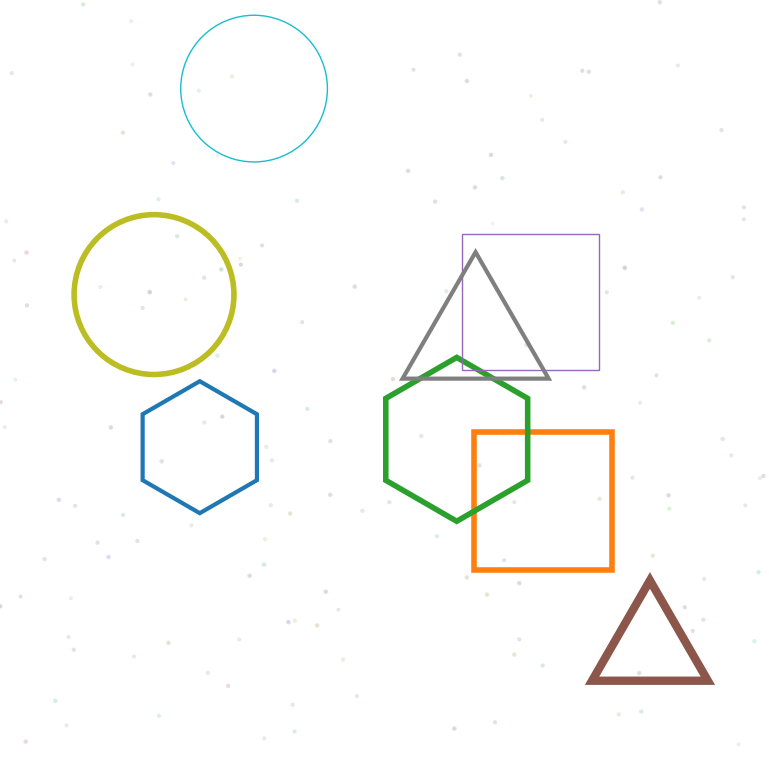[{"shape": "hexagon", "thickness": 1.5, "radius": 0.43, "center": [0.259, 0.419]}, {"shape": "square", "thickness": 2, "radius": 0.45, "center": [0.705, 0.349]}, {"shape": "hexagon", "thickness": 2, "radius": 0.53, "center": [0.593, 0.429]}, {"shape": "square", "thickness": 0.5, "radius": 0.44, "center": [0.689, 0.608]}, {"shape": "triangle", "thickness": 3, "radius": 0.43, "center": [0.844, 0.159]}, {"shape": "triangle", "thickness": 1.5, "radius": 0.55, "center": [0.618, 0.563]}, {"shape": "circle", "thickness": 2, "radius": 0.52, "center": [0.2, 0.617]}, {"shape": "circle", "thickness": 0.5, "radius": 0.48, "center": [0.33, 0.885]}]